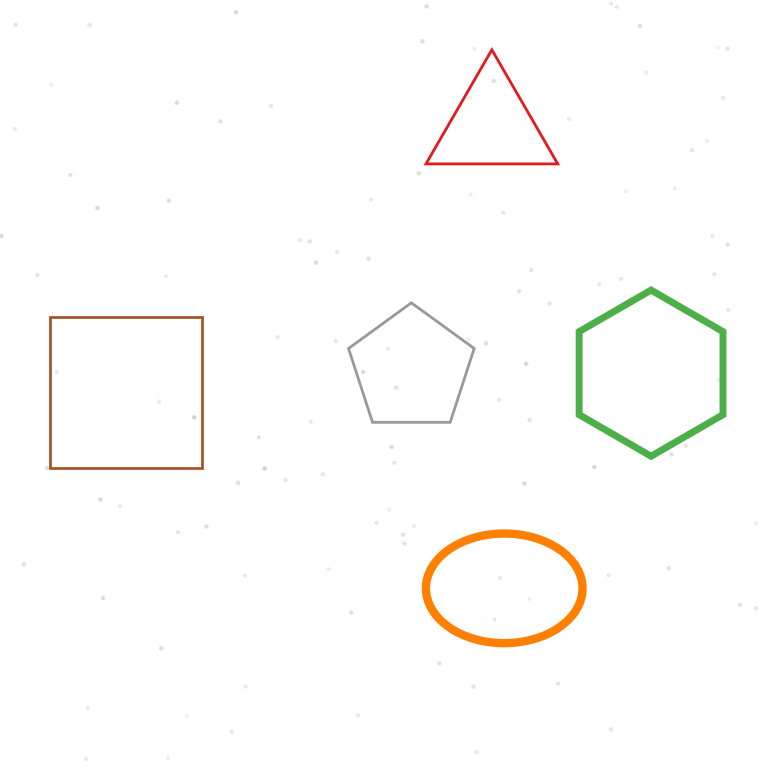[{"shape": "triangle", "thickness": 1, "radius": 0.49, "center": [0.639, 0.837]}, {"shape": "hexagon", "thickness": 2.5, "radius": 0.54, "center": [0.846, 0.515]}, {"shape": "oval", "thickness": 3, "radius": 0.51, "center": [0.655, 0.236]}, {"shape": "square", "thickness": 1, "radius": 0.49, "center": [0.163, 0.49]}, {"shape": "pentagon", "thickness": 1, "radius": 0.43, "center": [0.534, 0.521]}]